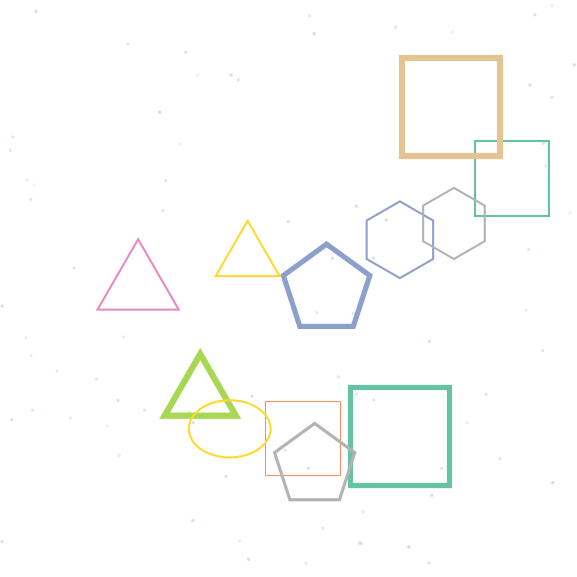[{"shape": "square", "thickness": 1, "radius": 0.32, "center": [0.886, 0.69]}, {"shape": "square", "thickness": 2.5, "radius": 0.43, "center": [0.692, 0.244]}, {"shape": "square", "thickness": 0.5, "radius": 0.32, "center": [0.524, 0.24]}, {"shape": "pentagon", "thickness": 2.5, "radius": 0.39, "center": [0.566, 0.498]}, {"shape": "hexagon", "thickness": 1, "radius": 0.33, "center": [0.692, 0.584]}, {"shape": "triangle", "thickness": 1, "radius": 0.41, "center": [0.239, 0.504]}, {"shape": "triangle", "thickness": 3, "radius": 0.36, "center": [0.347, 0.315]}, {"shape": "oval", "thickness": 1, "radius": 0.35, "center": [0.398, 0.257]}, {"shape": "triangle", "thickness": 1, "radius": 0.32, "center": [0.429, 0.553]}, {"shape": "square", "thickness": 3, "radius": 0.43, "center": [0.781, 0.814]}, {"shape": "hexagon", "thickness": 1, "radius": 0.31, "center": [0.786, 0.612]}, {"shape": "pentagon", "thickness": 1.5, "radius": 0.37, "center": [0.545, 0.193]}]